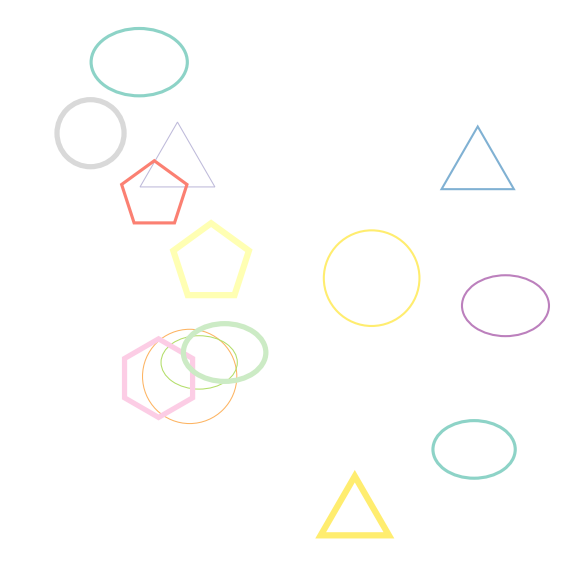[{"shape": "oval", "thickness": 1.5, "radius": 0.36, "center": [0.821, 0.221]}, {"shape": "oval", "thickness": 1.5, "radius": 0.42, "center": [0.241, 0.892]}, {"shape": "pentagon", "thickness": 3, "radius": 0.34, "center": [0.366, 0.544]}, {"shape": "triangle", "thickness": 0.5, "radius": 0.37, "center": [0.307, 0.713]}, {"shape": "pentagon", "thickness": 1.5, "radius": 0.3, "center": [0.267, 0.661]}, {"shape": "triangle", "thickness": 1, "radius": 0.36, "center": [0.827, 0.708]}, {"shape": "circle", "thickness": 0.5, "radius": 0.41, "center": [0.328, 0.347]}, {"shape": "oval", "thickness": 0.5, "radius": 0.33, "center": [0.345, 0.372]}, {"shape": "hexagon", "thickness": 2.5, "radius": 0.34, "center": [0.275, 0.344]}, {"shape": "circle", "thickness": 2.5, "radius": 0.29, "center": [0.157, 0.768]}, {"shape": "oval", "thickness": 1, "radius": 0.38, "center": [0.875, 0.47]}, {"shape": "oval", "thickness": 2.5, "radius": 0.36, "center": [0.389, 0.389]}, {"shape": "triangle", "thickness": 3, "radius": 0.34, "center": [0.614, 0.106]}, {"shape": "circle", "thickness": 1, "radius": 0.41, "center": [0.644, 0.517]}]